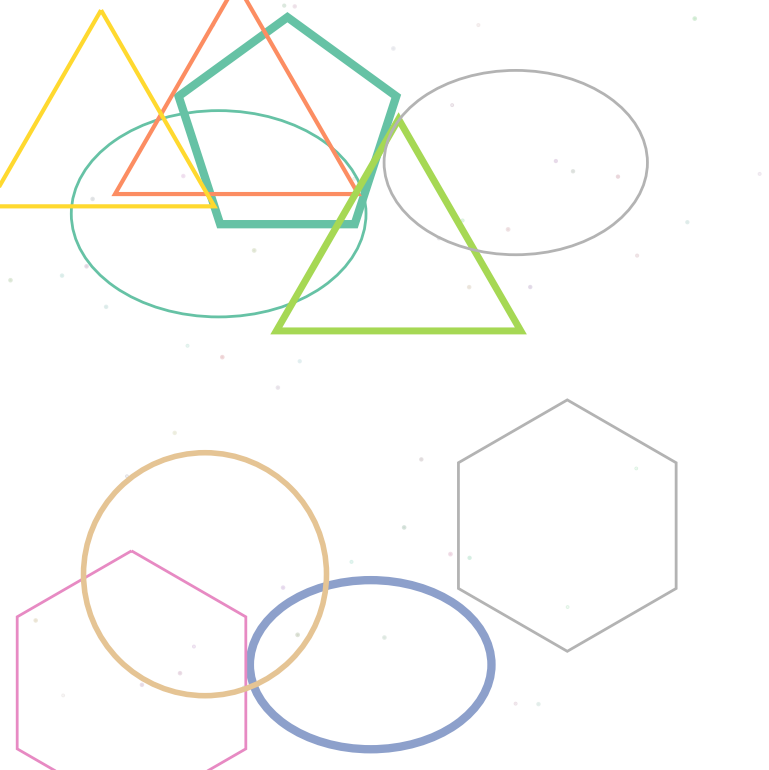[{"shape": "pentagon", "thickness": 3, "radius": 0.74, "center": [0.373, 0.829]}, {"shape": "oval", "thickness": 1, "radius": 0.96, "center": [0.284, 0.722]}, {"shape": "triangle", "thickness": 1.5, "radius": 0.91, "center": [0.307, 0.839]}, {"shape": "oval", "thickness": 3, "radius": 0.78, "center": [0.481, 0.137]}, {"shape": "hexagon", "thickness": 1, "radius": 0.86, "center": [0.171, 0.113]}, {"shape": "triangle", "thickness": 2.5, "radius": 0.92, "center": [0.518, 0.662]}, {"shape": "triangle", "thickness": 1.5, "radius": 0.85, "center": [0.131, 0.817]}, {"shape": "circle", "thickness": 2, "radius": 0.79, "center": [0.266, 0.254]}, {"shape": "oval", "thickness": 1, "radius": 0.86, "center": [0.67, 0.789]}, {"shape": "hexagon", "thickness": 1, "radius": 0.82, "center": [0.737, 0.317]}]